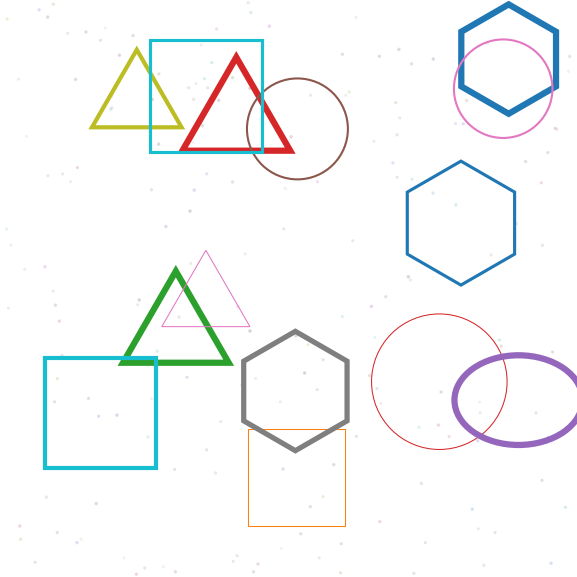[{"shape": "hexagon", "thickness": 1.5, "radius": 0.54, "center": [0.798, 0.613]}, {"shape": "hexagon", "thickness": 3, "radius": 0.47, "center": [0.881, 0.897]}, {"shape": "square", "thickness": 0.5, "radius": 0.42, "center": [0.513, 0.172]}, {"shape": "triangle", "thickness": 3, "radius": 0.53, "center": [0.304, 0.424]}, {"shape": "triangle", "thickness": 3, "radius": 0.54, "center": [0.409, 0.792]}, {"shape": "circle", "thickness": 0.5, "radius": 0.59, "center": [0.761, 0.338]}, {"shape": "oval", "thickness": 3, "radius": 0.55, "center": [0.898, 0.306]}, {"shape": "circle", "thickness": 1, "radius": 0.44, "center": [0.515, 0.776]}, {"shape": "circle", "thickness": 1, "radius": 0.43, "center": [0.871, 0.846]}, {"shape": "triangle", "thickness": 0.5, "radius": 0.44, "center": [0.356, 0.478]}, {"shape": "hexagon", "thickness": 2.5, "radius": 0.52, "center": [0.511, 0.322]}, {"shape": "triangle", "thickness": 2, "radius": 0.45, "center": [0.237, 0.823]}, {"shape": "square", "thickness": 2, "radius": 0.48, "center": [0.174, 0.284]}, {"shape": "square", "thickness": 1.5, "radius": 0.49, "center": [0.357, 0.833]}]